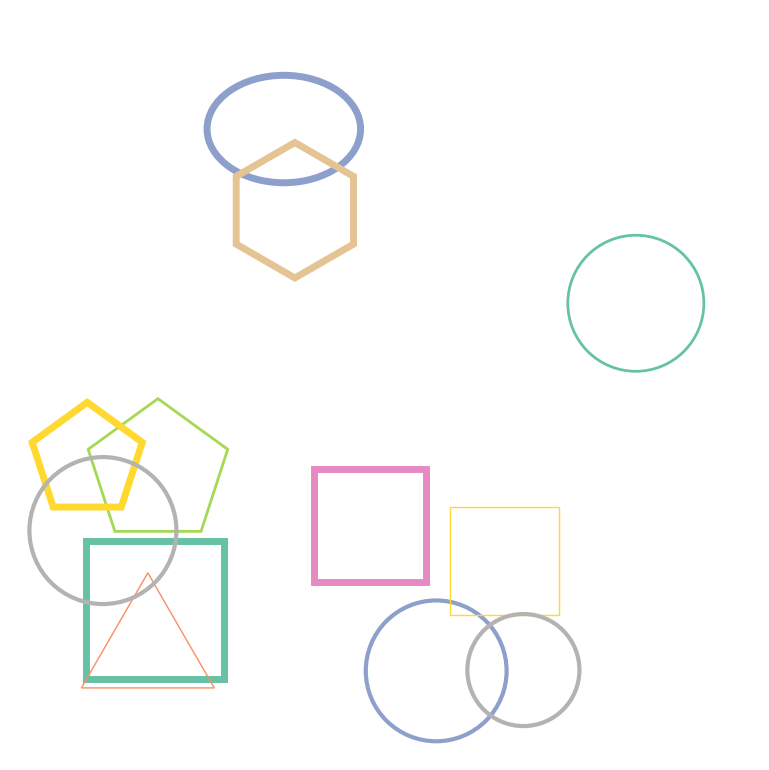[{"shape": "circle", "thickness": 1, "radius": 0.44, "center": [0.826, 0.606]}, {"shape": "square", "thickness": 2.5, "radius": 0.45, "center": [0.201, 0.208]}, {"shape": "triangle", "thickness": 0.5, "radius": 0.5, "center": [0.192, 0.156]}, {"shape": "circle", "thickness": 1.5, "radius": 0.46, "center": [0.566, 0.129]}, {"shape": "oval", "thickness": 2.5, "radius": 0.5, "center": [0.369, 0.832]}, {"shape": "square", "thickness": 2.5, "radius": 0.36, "center": [0.481, 0.318]}, {"shape": "pentagon", "thickness": 1, "radius": 0.48, "center": [0.205, 0.387]}, {"shape": "pentagon", "thickness": 2.5, "radius": 0.38, "center": [0.113, 0.402]}, {"shape": "square", "thickness": 0.5, "radius": 0.35, "center": [0.655, 0.271]}, {"shape": "hexagon", "thickness": 2.5, "radius": 0.44, "center": [0.383, 0.727]}, {"shape": "circle", "thickness": 1.5, "radius": 0.48, "center": [0.134, 0.311]}, {"shape": "circle", "thickness": 1.5, "radius": 0.36, "center": [0.68, 0.13]}]